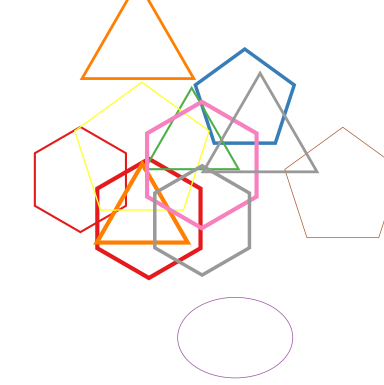[{"shape": "hexagon", "thickness": 1.5, "radius": 0.68, "center": [0.209, 0.534]}, {"shape": "hexagon", "thickness": 3, "radius": 0.77, "center": [0.387, 0.433]}, {"shape": "pentagon", "thickness": 2.5, "radius": 0.68, "center": [0.636, 0.737]}, {"shape": "triangle", "thickness": 1.5, "radius": 0.7, "center": [0.498, 0.631]}, {"shape": "oval", "thickness": 0.5, "radius": 0.75, "center": [0.611, 0.123]}, {"shape": "triangle", "thickness": 3, "radius": 0.68, "center": [0.369, 0.438]}, {"shape": "triangle", "thickness": 2, "radius": 0.84, "center": [0.358, 0.88]}, {"shape": "pentagon", "thickness": 1, "radius": 0.92, "center": [0.369, 0.603]}, {"shape": "pentagon", "thickness": 0.5, "radius": 0.79, "center": [0.89, 0.511]}, {"shape": "hexagon", "thickness": 3, "radius": 0.82, "center": [0.524, 0.571]}, {"shape": "hexagon", "thickness": 2.5, "radius": 0.71, "center": [0.525, 0.427]}, {"shape": "triangle", "thickness": 2, "radius": 0.85, "center": [0.676, 0.639]}]